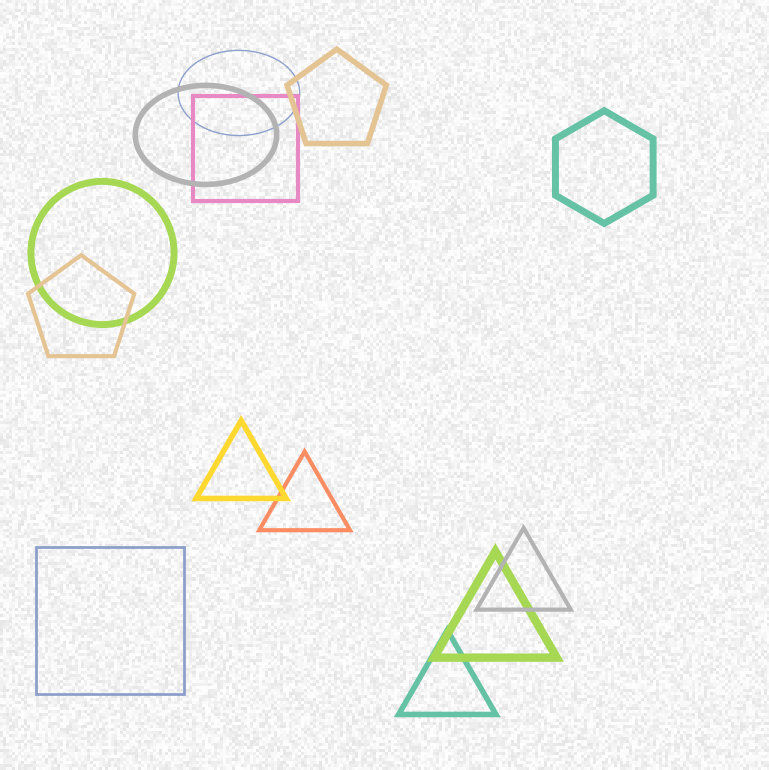[{"shape": "hexagon", "thickness": 2.5, "radius": 0.37, "center": [0.785, 0.783]}, {"shape": "triangle", "thickness": 2, "radius": 0.37, "center": [0.581, 0.109]}, {"shape": "triangle", "thickness": 1.5, "radius": 0.34, "center": [0.396, 0.345]}, {"shape": "square", "thickness": 1, "radius": 0.48, "center": [0.143, 0.194]}, {"shape": "oval", "thickness": 0.5, "radius": 0.39, "center": [0.31, 0.879]}, {"shape": "square", "thickness": 1.5, "radius": 0.34, "center": [0.319, 0.807]}, {"shape": "circle", "thickness": 2.5, "radius": 0.46, "center": [0.133, 0.671]}, {"shape": "triangle", "thickness": 3, "radius": 0.46, "center": [0.643, 0.192]}, {"shape": "triangle", "thickness": 2, "radius": 0.34, "center": [0.313, 0.386]}, {"shape": "pentagon", "thickness": 1.5, "radius": 0.36, "center": [0.105, 0.596]}, {"shape": "pentagon", "thickness": 2, "radius": 0.34, "center": [0.437, 0.868]}, {"shape": "oval", "thickness": 2, "radius": 0.46, "center": [0.268, 0.825]}, {"shape": "triangle", "thickness": 1.5, "radius": 0.35, "center": [0.68, 0.244]}]